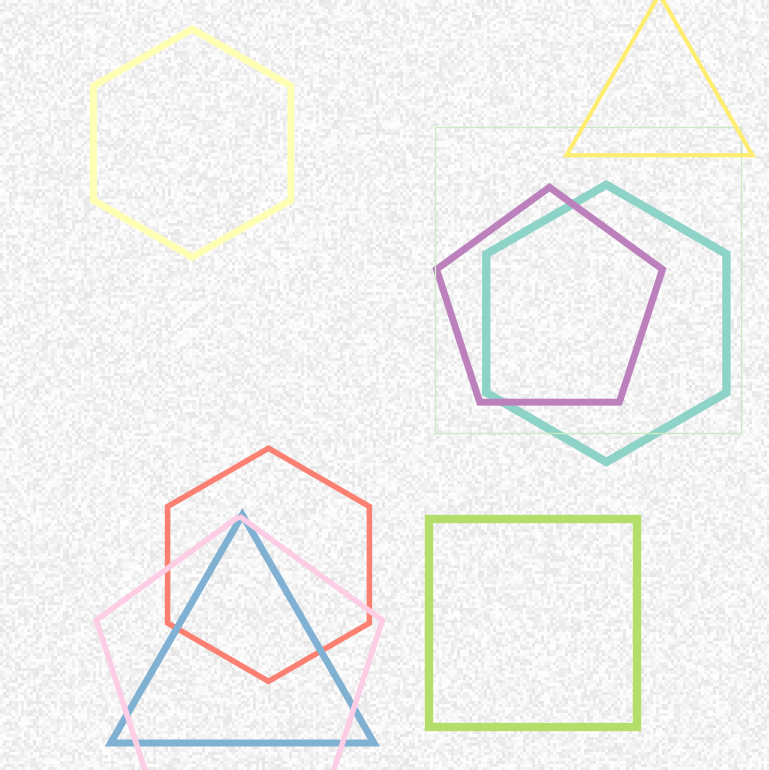[{"shape": "hexagon", "thickness": 3, "radius": 0.9, "center": [0.787, 0.58]}, {"shape": "hexagon", "thickness": 2.5, "radius": 0.74, "center": [0.25, 0.814]}, {"shape": "hexagon", "thickness": 2, "radius": 0.76, "center": [0.349, 0.266]}, {"shape": "triangle", "thickness": 2.5, "radius": 0.99, "center": [0.315, 0.134]}, {"shape": "square", "thickness": 3, "radius": 0.68, "center": [0.692, 0.191]}, {"shape": "pentagon", "thickness": 2, "radius": 0.98, "center": [0.311, 0.134]}, {"shape": "pentagon", "thickness": 2.5, "radius": 0.77, "center": [0.714, 0.603]}, {"shape": "square", "thickness": 0.5, "radius": 0.99, "center": [0.764, 0.636]}, {"shape": "triangle", "thickness": 1.5, "radius": 0.7, "center": [0.856, 0.868]}]